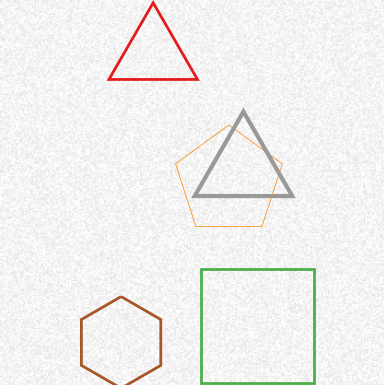[{"shape": "triangle", "thickness": 2, "radius": 0.66, "center": [0.398, 0.86]}, {"shape": "square", "thickness": 2, "radius": 0.74, "center": [0.669, 0.154]}, {"shape": "pentagon", "thickness": 0.5, "radius": 0.73, "center": [0.595, 0.529]}, {"shape": "hexagon", "thickness": 2, "radius": 0.6, "center": [0.315, 0.111]}, {"shape": "triangle", "thickness": 3, "radius": 0.73, "center": [0.632, 0.564]}]